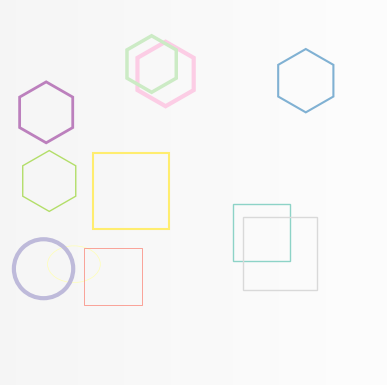[{"shape": "square", "thickness": 1, "radius": 0.37, "center": [0.674, 0.395]}, {"shape": "oval", "thickness": 0.5, "radius": 0.34, "center": [0.191, 0.314]}, {"shape": "circle", "thickness": 3, "radius": 0.38, "center": [0.112, 0.302]}, {"shape": "square", "thickness": 0.5, "radius": 0.37, "center": [0.291, 0.281]}, {"shape": "hexagon", "thickness": 1.5, "radius": 0.41, "center": [0.789, 0.79]}, {"shape": "hexagon", "thickness": 1, "radius": 0.39, "center": [0.127, 0.53]}, {"shape": "hexagon", "thickness": 3, "radius": 0.42, "center": [0.427, 0.808]}, {"shape": "square", "thickness": 1, "radius": 0.47, "center": [0.723, 0.342]}, {"shape": "hexagon", "thickness": 2, "radius": 0.4, "center": [0.119, 0.708]}, {"shape": "hexagon", "thickness": 2.5, "radius": 0.37, "center": [0.391, 0.834]}, {"shape": "square", "thickness": 1.5, "radius": 0.49, "center": [0.337, 0.505]}]